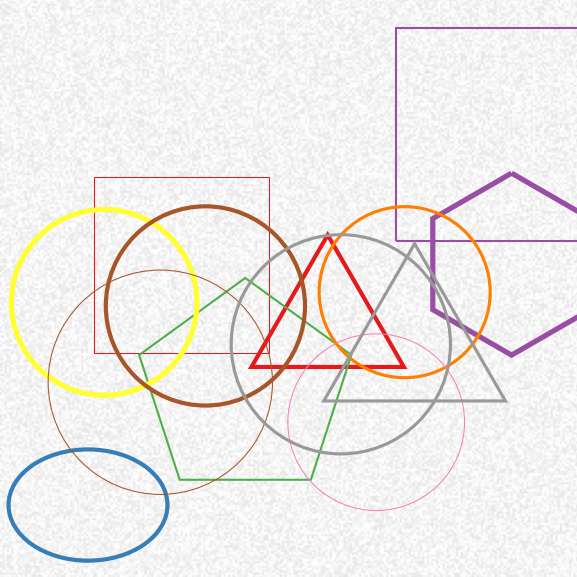[{"shape": "triangle", "thickness": 2, "radius": 0.76, "center": [0.567, 0.44]}, {"shape": "square", "thickness": 0.5, "radius": 0.76, "center": [0.314, 0.54]}, {"shape": "oval", "thickness": 2, "radius": 0.69, "center": [0.152, 0.125]}, {"shape": "pentagon", "thickness": 1, "radius": 0.97, "center": [0.425, 0.325]}, {"shape": "hexagon", "thickness": 2.5, "radius": 0.79, "center": [0.886, 0.542]}, {"shape": "square", "thickness": 1, "radius": 0.92, "center": [0.87, 0.767]}, {"shape": "circle", "thickness": 1.5, "radius": 0.74, "center": [0.701, 0.493]}, {"shape": "circle", "thickness": 2.5, "radius": 0.8, "center": [0.18, 0.476]}, {"shape": "circle", "thickness": 2, "radius": 0.86, "center": [0.356, 0.469]}, {"shape": "circle", "thickness": 0.5, "radius": 0.97, "center": [0.278, 0.337]}, {"shape": "circle", "thickness": 0.5, "radius": 0.77, "center": [0.651, 0.268]}, {"shape": "triangle", "thickness": 1.5, "radius": 0.91, "center": [0.718, 0.396]}, {"shape": "circle", "thickness": 1.5, "radius": 0.95, "center": [0.59, 0.403]}]